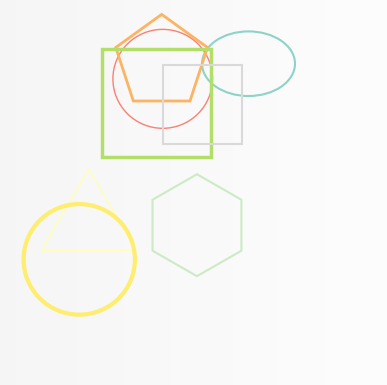[{"shape": "oval", "thickness": 1.5, "radius": 0.6, "center": [0.641, 0.835]}, {"shape": "triangle", "thickness": 1, "radius": 0.7, "center": [0.229, 0.421]}, {"shape": "circle", "thickness": 1, "radius": 0.64, "center": [0.42, 0.795]}, {"shape": "pentagon", "thickness": 2, "radius": 0.62, "center": [0.417, 0.838]}, {"shape": "square", "thickness": 2.5, "radius": 0.7, "center": [0.403, 0.733]}, {"shape": "square", "thickness": 1.5, "radius": 0.51, "center": [0.522, 0.729]}, {"shape": "hexagon", "thickness": 1.5, "radius": 0.66, "center": [0.508, 0.415]}, {"shape": "circle", "thickness": 3, "radius": 0.72, "center": [0.204, 0.326]}]